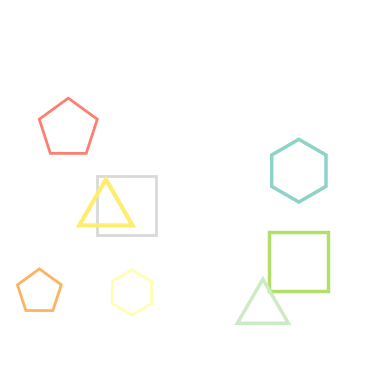[{"shape": "hexagon", "thickness": 2.5, "radius": 0.41, "center": [0.776, 0.557]}, {"shape": "hexagon", "thickness": 2, "radius": 0.29, "center": [0.343, 0.241]}, {"shape": "pentagon", "thickness": 2, "radius": 0.4, "center": [0.177, 0.666]}, {"shape": "pentagon", "thickness": 2, "radius": 0.3, "center": [0.102, 0.242]}, {"shape": "square", "thickness": 2.5, "radius": 0.39, "center": [0.775, 0.321]}, {"shape": "square", "thickness": 2, "radius": 0.39, "center": [0.329, 0.465]}, {"shape": "triangle", "thickness": 2.5, "radius": 0.38, "center": [0.683, 0.199]}, {"shape": "triangle", "thickness": 3, "radius": 0.4, "center": [0.275, 0.454]}]